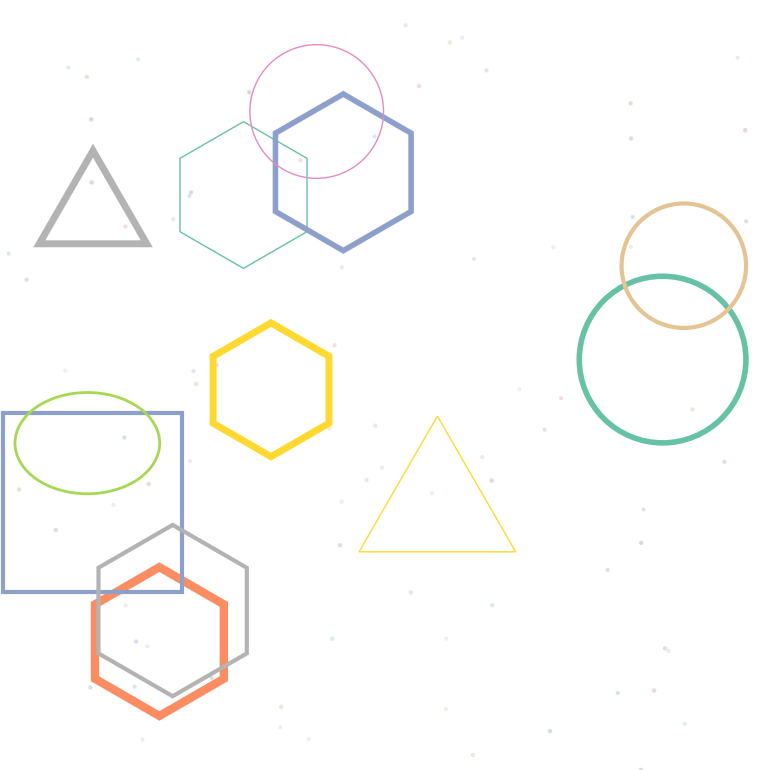[{"shape": "circle", "thickness": 2, "radius": 0.54, "center": [0.861, 0.533]}, {"shape": "hexagon", "thickness": 0.5, "radius": 0.48, "center": [0.316, 0.747]}, {"shape": "hexagon", "thickness": 3, "radius": 0.48, "center": [0.207, 0.167]}, {"shape": "hexagon", "thickness": 2, "radius": 0.51, "center": [0.446, 0.776]}, {"shape": "square", "thickness": 1.5, "radius": 0.58, "center": [0.12, 0.347]}, {"shape": "circle", "thickness": 0.5, "radius": 0.43, "center": [0.411, 0.855]}, {"shape": "oval", "thickness": 1, "radius": 0.47, "center": [0.113, 0.424]}, {"shape": "triangle", "thickness": 0.5, "radius": 0.59, "center": [0.568, 0.342]}, {"shape": "hexagon", "thickness": 2.5, "radius": 0.43, "center": [0.352, 0.494]}, {"shape": "circle", "thickness": 1.5, "radius": 0.4, "center": [0.888, 0.655]}, {"shape": "triangle", "thickness": 2.5, "radius": 0.4, "center": [0.121, 0.724]}, {"shape": "hexagon", "thickness": 1.5, "radius": 0.56, "center": [0.224, 0.207]}]